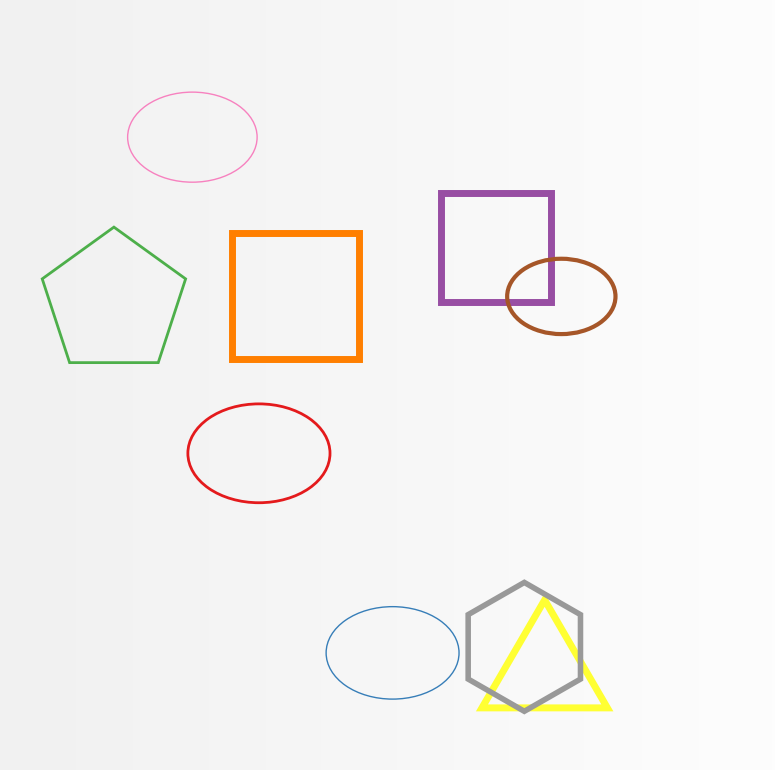[{"shape": "oval", "thickness": 1, "radius": 0.46, "center": [0.334, 0.411]}, {"shape": "oval", "thickness": 0.5, "radius": 0.43, "center": [0.507, 0.152]}, {"shape": "pentagon", "thickness": 1, "radius": 0.49, "center": [0.147, 0.608]}, {"shape": "square", "thickness": 2.5, "radius": 0.36, "center": [0.64, 0.678]}, {"shape": "square", "thickness": 2.5, "radius": 0.41, "center": [0.381, 0.616]}, {"shape": "triangle", "thickness": 2.5, "radius": 0.47, "center": [0.703, 0.127]}, {"shape": "oval", "thickness": 1.5, "radius": 0.35, "center": [0.724, 0.615]}, {"shape": "oval", "thickness": 0.5, "radius": 0.42, "center": [0.248, 0.822]}, {"shape": "hexagon", "thickness": 2, "radius": 0.42, "center": [0.677, 0.16]}]